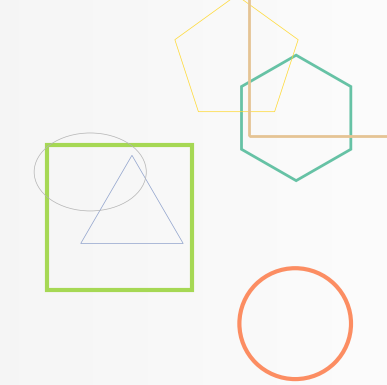[{"shape": "hexagon", "thickness": 2, "radius": 0.81, "center": [0.764, 0.694]}, {"shape": "circle", "thickness": 3, "radius": 0.72, "center": [0.762, 0.159]}, {"shape": "triangle", "thickness": 0.5, "radius": 0.76, "center": [0.341, 0.444]}, {"shape": "square", "thickness": 3, "radius": 0.94, "center": [0.308, 0.436]}, {"shape": "pentagon", "thickness": 0.5, "radius": 0.84, "center": [0.61, 0.845]}, {"shape": "square", "thickness": 2, "radius": 0.99, "center": [0.841, 0.844]}, {"shape": "oval", "thickness": 0.5, "radius": 0.72, "center": [0.233, 0.553]}]